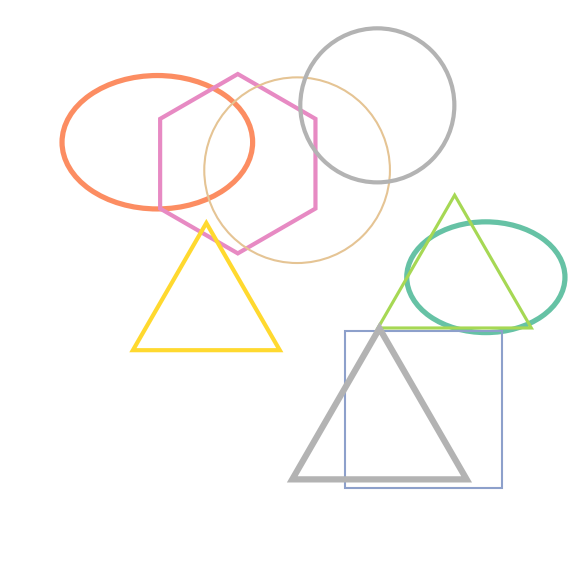[{"shape": "oval", "thickness": 2.5, "radius": 0.68, "center": [0.841, 0.519]}, {"shape": "oval", "thickness": 2.5, "radius": 0.83, "center": [0.272, 0.753]}, {"shape": "square", "thickness": 1, "radius": 0.68, "center": [0.733, 0.291]}, {"shape": "hexagon", "thickness": 2, "radius": 0.78, "center": [0.412, 0.716]}, {"shape": "triangle", "thickness": 1.5, "radius": 0.77, "center": [0.787, 0.508]}, {"shape": "triangle", "thickness": 2, "radius": 0.73, "center": [0.357, 0.466]}, {"shape": "circle", "thickness": 1, "radius": 0.8, "center": [0.514, 0.704]}, {"shape": "circle", "thickness": 2, "radius": 0.67, "center": [0.653, 0.817]}, {"shape": "triangle", "thickness": 3, "radius": 0.87, "center": [0.657, 0.256]}]